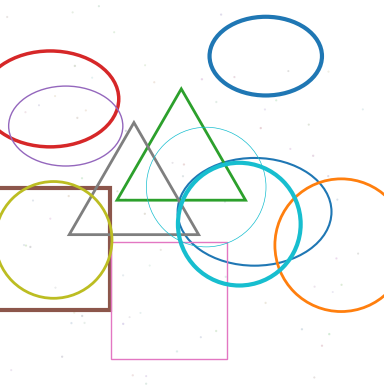[{"shape": "oval", "thickness": 3, "radius": 0.73, "center": [0.69, 0.854]}, {"shape": "oval", "thickness": 1.5, "radius": 1.0, "center": [0.661, 0.45]}, {"shape": "circle", "thickness": 2, "radius": 0.86, "center": [0.886, 0.363]}, {"shape": "triangle", "thickness": 2, "radius": 0.96, "center": [0.471, 0.576]}, {"shape": "oval", "thickness": 2.5, "radius": 0.89, "center": [0.131, 0.743]}, {"shape": "oval", "thickness": 1, "radius": 0.74, "center": [0.171, 0.673]}, {"shape": "square", "thickness": 3, "radius": 0.79, "center": [0.127, 0.354]}, {"shape": "square", "thickness": 1, "radius": 0.76, "center": [0.439, 0.219]}, {"shape": "triangle", "thickness": 2, "radius": 0.97, "center": [0.348, 0.488]}, {"shape": "circle", "thickness": 2, "radius": 0.76, "center": [0.139, 0.377]}, {"shape": "circle", "thickness": 0.5, "radius": 0.78, "center": [0.536, 0.514]}, {"shape": "circle", "thickness": 3, "radius": 0.8, "center": [0.622, 0.418]}]